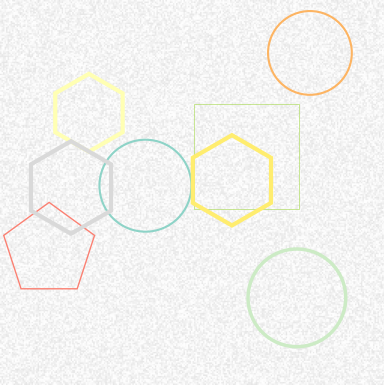[{"shape": "circle", "thickness": 1.5, "radius": 0.6, "center": [0.378, 0.518]}, {"shape": "hexagon", "thickness": 3, "radius": 0.51, "center": [0.231, 0.707]}, {"shape": "pentagon", "thickness": 1, "radius": 0.62, "center": [0.128, 0.35]}, {"shape": "circle", "thickness": 1.5, "radius": 0.54, "center": [0.805, 0.863]}, {"shape": "square", "thickness": 0.5, "radius": 0.68, "center": [0.639, 0.594]}, {"shape": "hexagon", "thickness": 3, "radius": 0.6, "center": [0.184, 0.513]}, {"shape": "circle", "thickness": 2.5, "radius": 0.63, "center": [0.771, 0.226]}, {"shape": "hexagon", "thickness": 3, "radius": 0.59, "center": [0.602, 0.532]}]